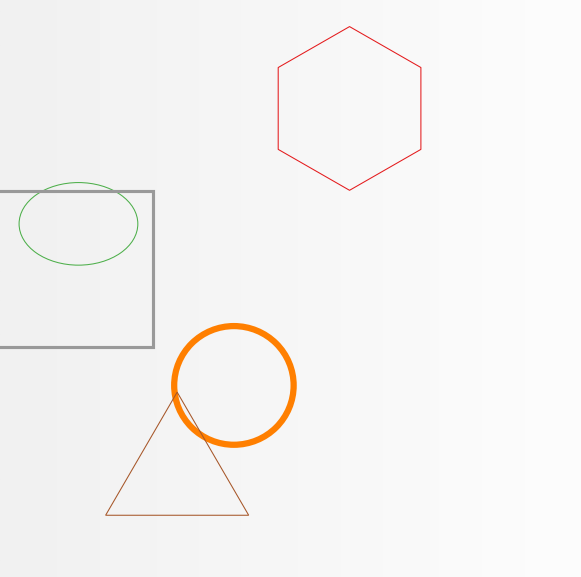[{"shape": "hexagon", "thickness": 0.5, "radius": 0.71, "center": [0.601, 0.811]}, {"shape": "oval", "thickness": 0.5, "radius": 0.51, "center": [0.135, 0.612]}, {"shape": "circle", "thickness": 3, "radius": 0.51, "center": [0.402, 0.332]}, {"shape": "triangle", "thickness": 0.5, "radius": 0.71, "center": [0.305, 0.178]}, {"shape": "square", "thickness": 1.5, "radius": 0.68, "center": [0.127, 0.533]}]